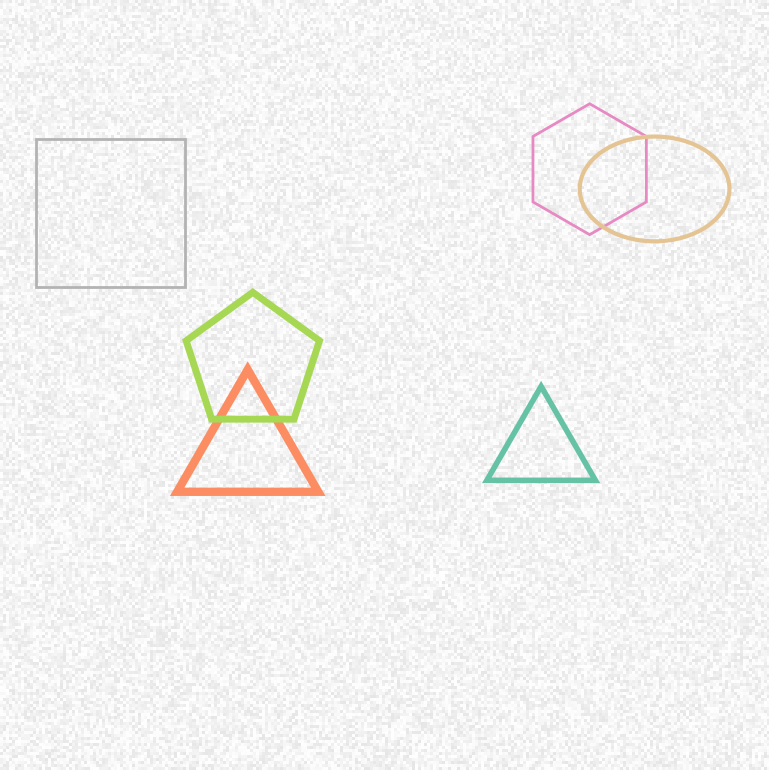[{"shape": "triangle", "thickness": 2, "radius": 0.41, "center": [0.703, 0.417]}, {"shape": "triangle", "thickness": 3, "radius": 0.53, "center": [0.322, 0.414]}, {"shape": "hexagon", "thickness": 1, "radius": 0.43, "center": [0.766, 0.78]}, {"shape": "pentagon", "thickness": 2.5, "radius": 0.46, "center": [0.328, 0.529]}, {"shape": "oval", "thickness": 1.5, "radius": 0.49, "center": [0.85, 0.755]}, {"shape": "square", "thickness": 1, "radius": 0.48, "center": [0.144, 0.723]}]